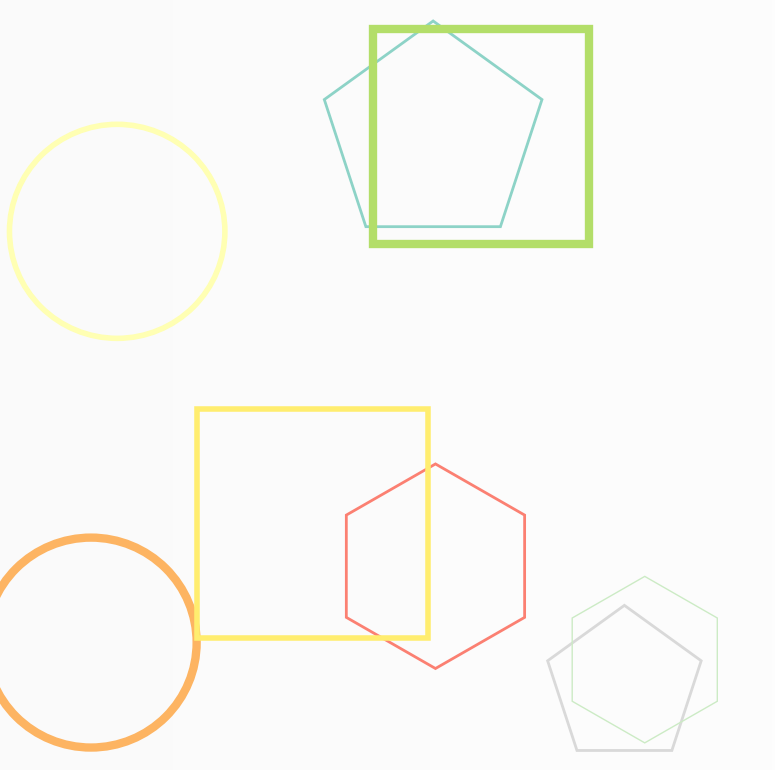[{"shape": "pentagon", "thickness": 1, "radius": 0.74, "center": [0.559, 0.825]}, {"shape": "circle", "thickness": 2, "radius": 0.69, "center": [0.151, 0.7]}, {"shape": "hexagon", "thickness": 1, "radius": 0.66, "center": [0.562, 0.265]}, {"shape": "circle", "thickness": 3, "radius": 0.68, "center": [0.117, 0.165]}, {"shape": "square", "thickness": 3, "radius": 0.7, "center": [0.621, 0.822]}, {"shape": "pentagon", "thickness": 1, "radius": 0.52, "center": [0.806, 0.11]}, {"shape": "hexagon", "thickness": 0.5, "radius": 0.54, "center": [0.832, 0.143]}, {"shape": "square", "thickness": 2, "radius": 0.74, "center": [0.403, 0.32]}]